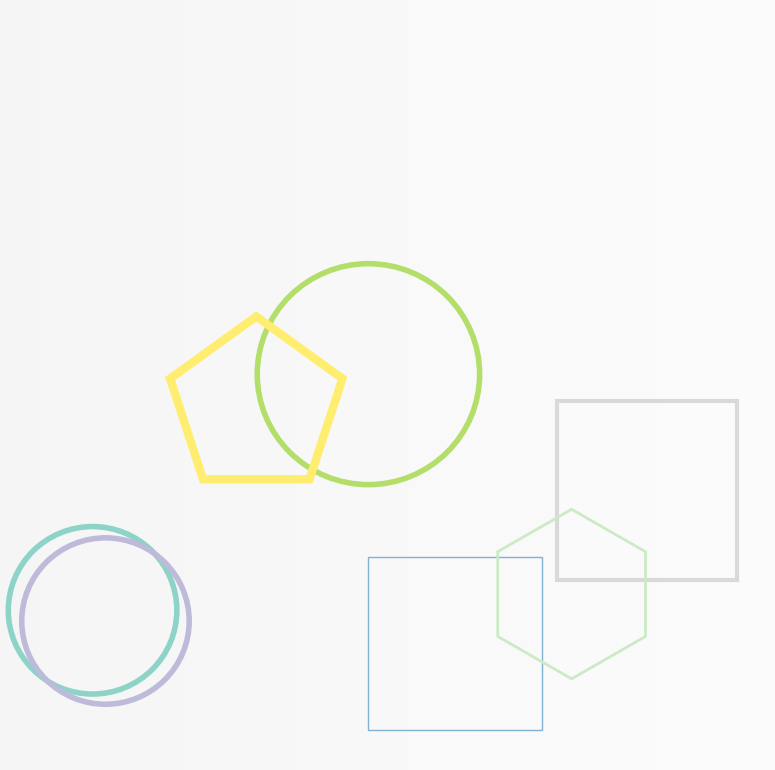[{"shape": "circle", "thickness": 2, "radius": 0.54, "center": [0.119, 0.207]}, {"shape": "circle", "thickness": 2, "radius": 0.54, "center": [0.136, 0.193]}, {"shape": "square", "thickness": 0.5, "radius": 0.56, "center": [0.587, 0.164]}, {"shape": "circle", "thickness": 2, "radius": 0.72, "center": [0.475, 0.514]}, {"shape": "square", "thickness": 1.5, "radius": 0.58, "center": [0.835, 0.363]}, {"shape": "hexagon", "thickness": 1, "radius": 0.55, "center": [0.738, 0.228]}, {"shape": "pentagon", "thickness": 3, "radius": 0.58, "center": [0.331, 0.472]}]